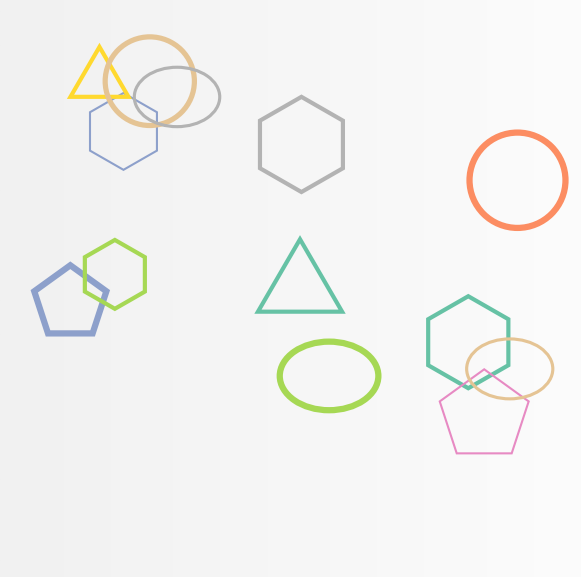[{"shape": "hexagon", "thickness": 2, "radius": 0.4, "center": [0.806, 0.407]}, {"shape": "triangle", "thickness": 2, "radius": 0.42, "center": [0.516, 0.501]}, {"shape": "circle", "thickness": 3, "radius": 0.41, "center": [0.89, 0.687]}, {"shape": "hexagon", "thickness": 1, "radius": 0.33, "center": [0.212, 0.772]}, {"shape": "pentagon", "thickness": 3, "radius": 0.33, "center": [0.121, 0.475]}, {"shape": "pentagon", "thickness": 1, "radius": 0.4, "center": [0.833, 0.279]}, {"shape": "hexagon", "thickness": 2, "radius": 0.3, "center": [0.198, 0.524]}, {"shape": "oval", "thickness": 3, "radius": 0.42, "center": [0.566, 0.348]}, {"shape": "triangle", "thickness": 2, "radius": 0.29, "center": [0.171, 0.86]}, {"shape": "circle", "thickness": 2.5, "radius": 0.38, "center": [0.258, 0.859]}, {"shape": "oval", "thickness": 1.5, "radius": 0.37, "center": [0.877, 0.36]}, {"shape": "hexagon", "thickness": 2, "radius": 0.41, "center": [0.519, 0.749]}, {"shape": "oval", "thickness": 1.5, "radius": 0.37, "center": [0.305, 0.831]}]